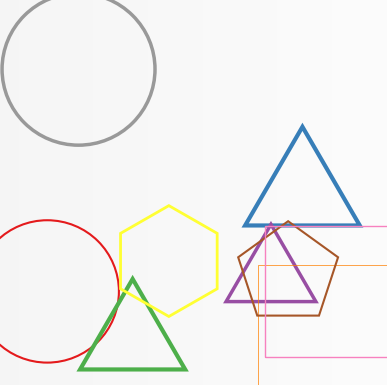[{"shape": "circle", "thickness": 1.5, "radius": 0.92, "center": [0.122, 0.243]}, {"shape": "triangle", "thickness": 3, "radius": 0.85, "center": [0.781, 0.5]}, {"shape": "triangle", "thickness": 3, "radius": 0.78, "center": [0.342, 0.119]}, {"shape": "triangle", "thickness": 2.5, "radius": 0.67, "center": [0.699, 0.284]}, {"shape": "square", "thickness": 0.5, "radius": 0.93, "center": [0.851, 0.124]}, {"shape": "hexagon", "thickness": 2, "radius": 0.72, "center": [0.436, 0.322]}, {"shape": "pentagon", "thickness": 1.5, "radius": 0.68, "center": [0.744, 0.29]}, {"shape": "square", "thickness": 1, "radius": 0.85, "center": [0.854, 0.243]}, {"shape": "circle", "thickness": 2.5, "radius": 0.99, "center": [0.203, 0.82]}]